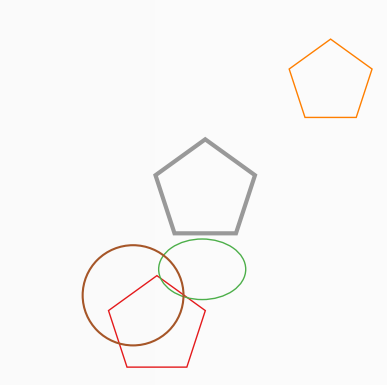[{"shape": "pentagon", "thickness": 1, "radius": 0.66, "center": [0.405, 0.153]}, {"shape": "oval", "thickness": 1, "radius": 0.56, "center": [0.522, 0.301]}, {"shape": "pentagon", "thickness": 1, "radius": 0.56, "center": [0.853, 0.786]}, {"shape": "circle", "thickness": 1.5, "radius": 0.65, "center": [0.343, 0.233]}, {"shape": "pentagon", "thickness": 3, "radius": 0.67, "center": [0.53, 0.503]}]